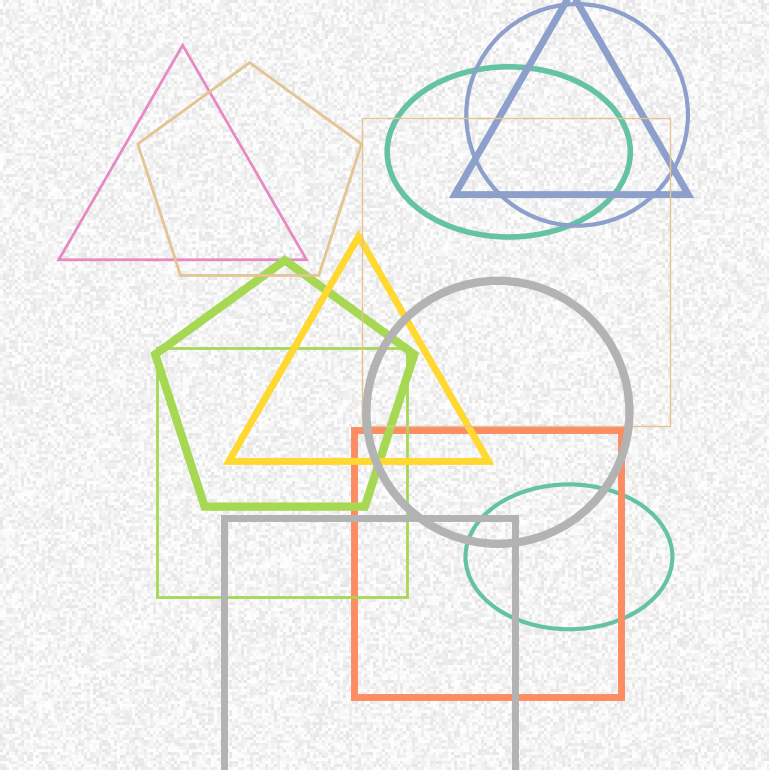[{"shape": "oval", "thickness": 1.5, "radius": 0.67, "center": [0.739, 0.277]}, {"shape": "oval", "thickness": 2, "radius": 0.79, "center": [0.661, 0.803]}, {"shape": "square", "thickness": 2.5, "radius": 0.87, "center": [0.633, 0.268]}, {"shape": "triangle", "thickness": 2.5, "radius": 0.88, "center": [0.742, 0.835]}, {"shape": "circle", "thickness": 1.5, "radius": 0.72, "center": [0.749, 0.851]}, {"shape": "triangle", "thickness": 1, "radius": 0.93, "center": [0.237, 0.756]}, {"shape": "square", "thickness": 1, "radius": 0.81, "center": [0.366, 0.387]}, {"shape": "pentagon", "thickness": 3, "radius": 0.88, "center": [0.37, 0.485]}, {"shape": "triangle", "thickness": 2.5, "radius": 0.97, "center": [0.466, 0.498]}, {"shape": "pentagon", "thickness": 1, "radius": 0.76, "center": [0.324, 0.766]}, {"shape": "square", "thickness": 0.5, "radius": 1.0, "center": [0.67, 0.647]}, {"shape": "square", "thickness": 2.5, "radius": 0.94, "center": [0.48, 0.139]}, {"shape": "circle", "thickness": 3, "radius": 0.85, "center": [0.647, 0.465]}]